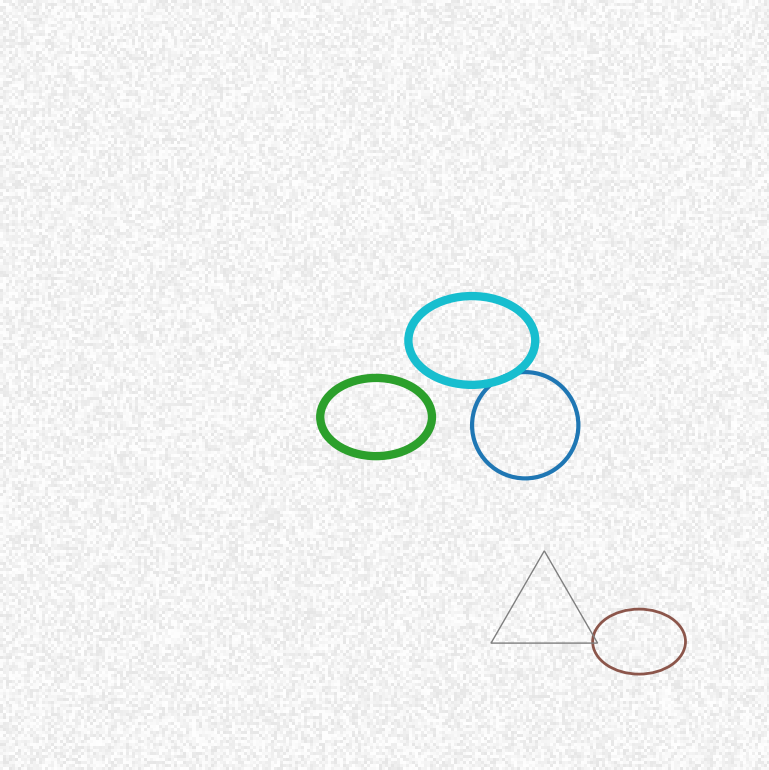[{"shape": "circle", "thickness": 1.5, "radius": 0.35, "center": [0.682, 0.448]}, {"shape": "oval", "thickness": 3, "radius": 0.36, "center": [0.488, 0.458]}, {"shape": "oval", "thickness": 1, "radius": 0.3, "center": [0.83, 0.167]}, {"shape": "triangle", "thickness": 0.5, "radius": 0.4, "center": [0.707, 0.205]}, {"shape": "oval", "thickness": 3, "radius": 0.41, "center": [0.613, 0.558]}]